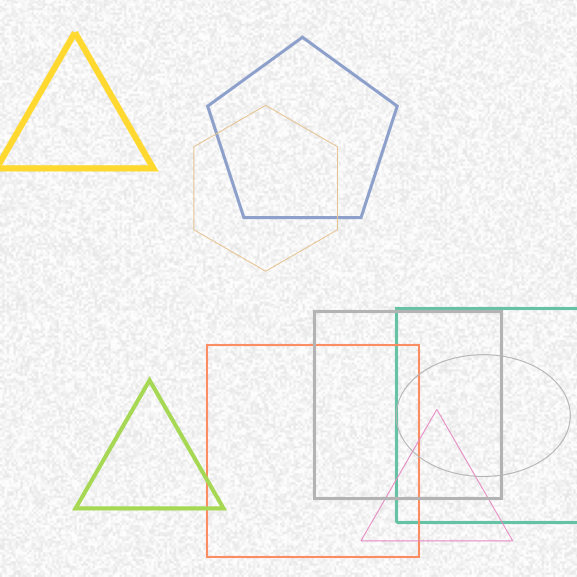[{"shape": "square", "thickness": 1.5, "radius": 0.93, "center": [0.872, 0.281]}, {"shape": "square", "thickness": 1, "radius": 0.92, "center": [0.543, 0.218]}, {"shape": "pentagon", "thickness": 1.5, "radius": 0.86, "center": [0.524, 0.762]}, {"shape": "triangle", "thickness": 0.5, "radius": 0.76, "center": [0.756, 0.138]}, {"shape": "triangle", "thickness": 2, "radius": 0.74, "center": [0.259, 0.193]}, {"shape": "triangle", "thickness": 3, "radius": 0.78, "center": [0.13, 0.786]}, {"shape": "hexagon", "thickness": 0.5, "radius": 0.72, "center": [0.46, 0.673]}, {"shape": "oval", "thickness": 0.5, "radius": 0.75, "center": [0.837, 0.279]}, {"shape": "square", "thickness": 1.5, "radius": 0.81, "center": [0.705, 0.299]}]